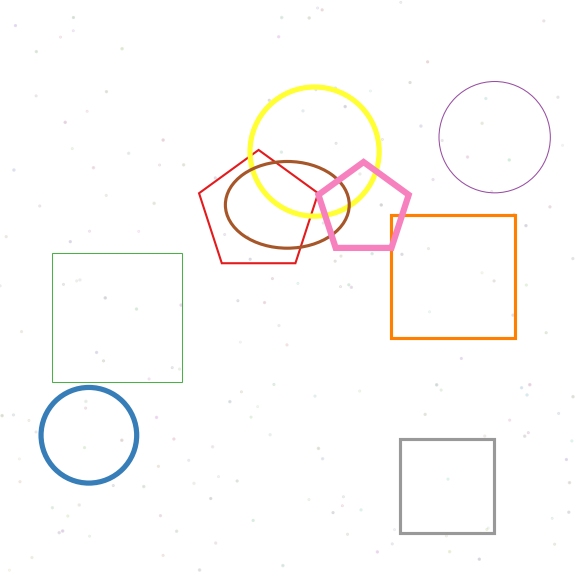[{"shape": "pentagon", "thickness": 1, "radius": 0.54, "center": [0.448, 0.631]}, {"shape": "circle", "thickness": 2.5, "radius": 0.41, "center": [0.154, 0.245]}, {"shape": "square", "thickness": 0.5, "radius": 0.56, "center": [0.202, 0.449]}, {"shape": "circle", "thickness": 0.5, "radius": 0.48, "center": [0.857, 0.762]}, {"shape": "square", "thickness": 1.5, "radius": 0.53, "center": [0.784, 0.52]}, {"shape": "circle", "thickness": 2.5, "radius": 0.56, "center": [0.545, 0.737]}, {"shape": "oval", "thickness": 1.5, "radius": 0.54, "center": [0.497, 0.644]}, {"shape": "pentagon", "thickness": 3, "radius": 0.41, "center": [0.63, 0.636]}, {"shape": "square", "thickness": 1.5, "radius": 0.4, "center": [0.774, 0.158]}]